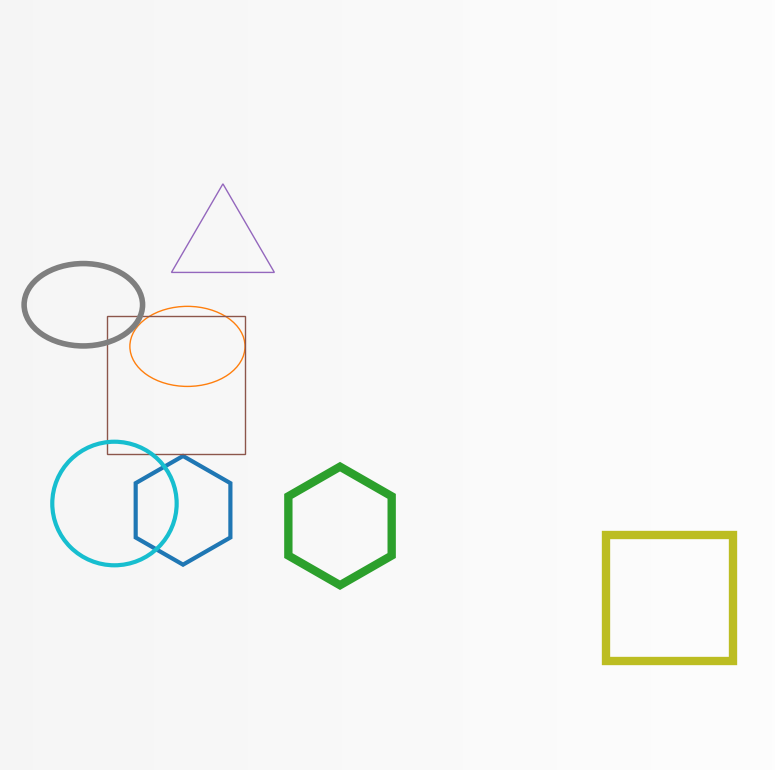[{"shape": "hexagon", "thickness": 1.5, "radius": 0.35, "center": [0.236, 0.337]}, {"shape": "oval", "thickness": 0.5, "radius": 0.37, "center": [0.242, 0.55]}, {"shape": "hexagon", "thickness": 3, "radius": 0.38, "center": [0.439, 0.317]}, {"shape": "triangle", "thickness": 0.5, "radius": 0.38, "center": [0.288, 0.685]}, {"shape": "square", "thickness": 0.5, "radius": 0.45, "center": [0.227, 0.5]}, {"shape": "oval", "thickness": 2, "radius": 0.38, "center": [0.108, 0.604]}, {"shape": "square", "thickness": 3, "radius": 0.41, "center": [0.864, 0.224]}, {"shape": "circle", "thickness": 1.5, "radius": 0.4, "center": [0.148, 0.346]}]